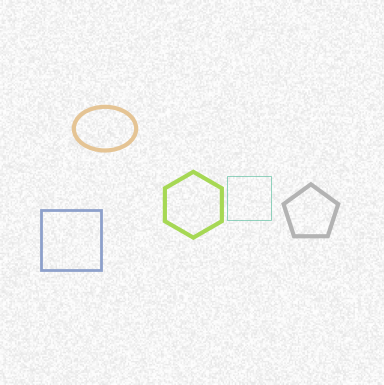[{"shape": "square", "thickness": 0.5, "radius": 0.29, "center": [0.648, 0.485]}, {"shape": "square", "thickness": 2, "radius": 0.39, "center": [0.184, 0.377]}, {"shape": "hexagon", "thickness": 3, "radius": 0.43, "center": [0.502, 0.468]}, {"shape": "oval", "thickness": 3, "radius": 0.4, "center": [0.273, 0.666]}, {"shape": "pentagon", "thickness": 3, "radius": 0.37, "center": [0.807, 0.447]}]